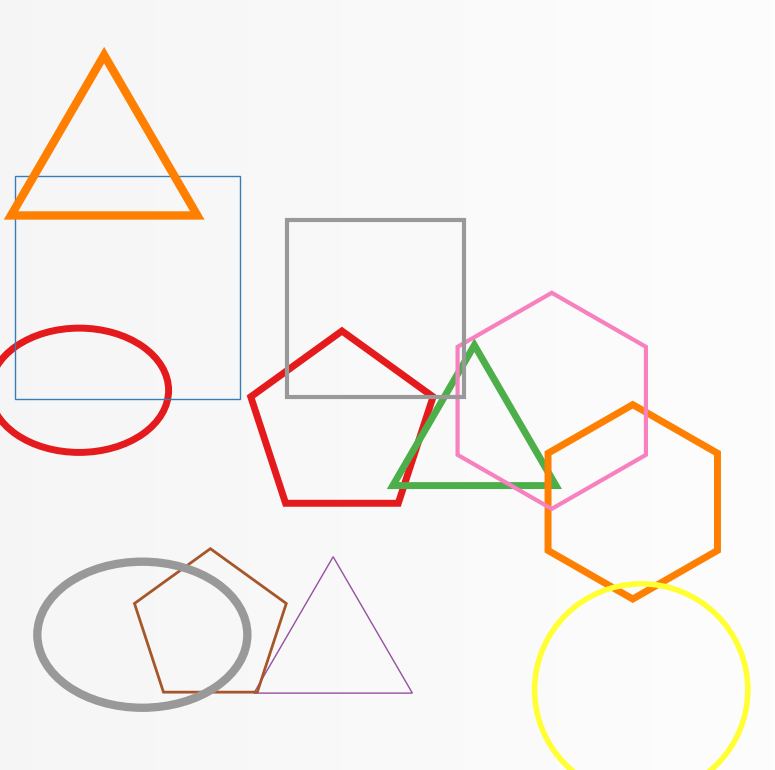[{"shape": "pentagon", "thickness": 2.5, "radius": 0.62, "center": [0.441, 0.446]}, {"shape": "oval", "thickness": 2.5, "radius": 0.58, "center": [0.102, 0.493]}, {"shape": "square", "thickness": 0.5, "radius": 0.73, "center": [0.164, 0.627]}, {"shape": "triangle", "thickness": 2.5, "radius": 0.61, "center": [0.612, 0.43]}, {"shape": "triangle", "thickness": 0.5, "radius": 0.59, "center": [0.43, 0.159]}, {"shape": "triangle", "thickness": 3, "radius": 0.69, "center": [0.134, 0.79]}, {"shape": "hexagon", "thickness": 2.5, "radius": 0.63, "center": [0.816, 0.348]}, {"shape": "circle", "thickness": 2, "radius": 0.69, "center": [0.827, 0.104]}, {"shape": "pentagon", "thickness": 1, "radius": 0.51, "center": [0.271, 0.184]}, {"shape": "hexagon", "thickness": 1.5, "radius": 0.7, "center": [0.712, 0.479]}, {"shape": "square", "thickness": 1.5, "radius": 0.57, "center": [0.484, 0.599]}, {"shape": "oval", "thickness": 3, "radius": 0.68, "center": [0.184, 0.176]}]